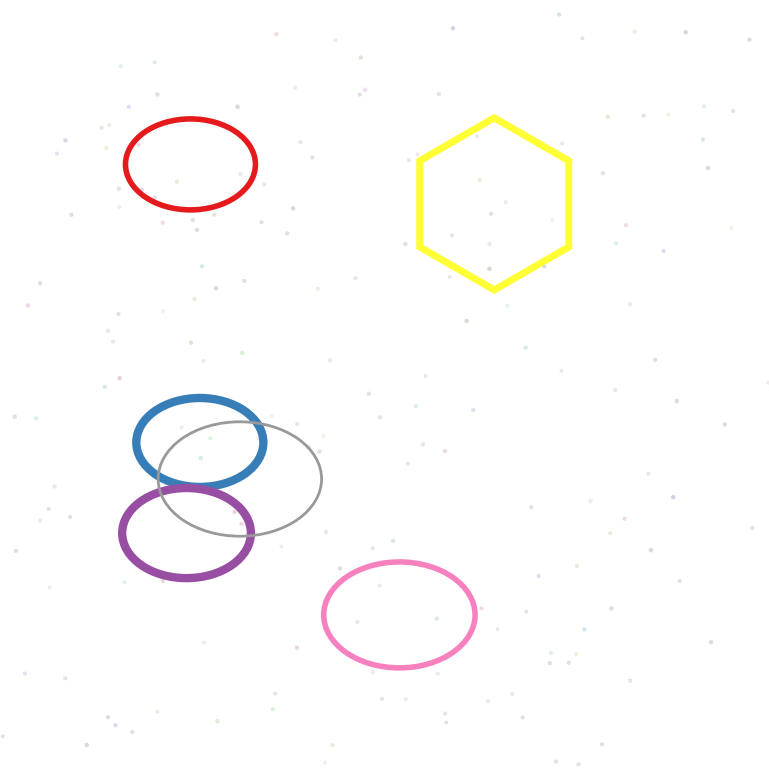[{"shape": "oval", "thickness": 2, "radius": 0.42, "center": [0.247, 0.786]}, {"shape": "oval", "thickness": 3, "radius": 0.41, "center": [0.26, 0.425]}, {"shape": "oval", "thickness": 3, "radius": 0.42, "center": [0.242, 0.308]}, {"shape": "hexagon", "thickness": 2.5, "radius": 0.56, "center": [0.642, 0.735]}, {"shape": "oval", "thickness": 2, "radius": 0.49, "center": [0.519, 0.201]}, {"shape": "oval", "thickness": 1, "radius": 0.53, "center": [0.312, 0.378]}]